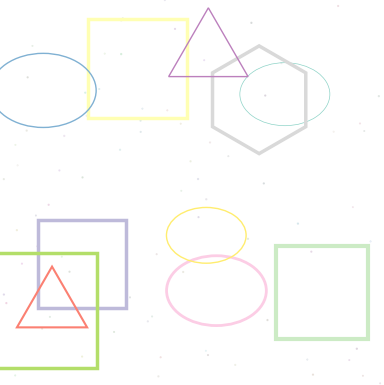[{"shape": "oval", "thickness": 0.5, "radius": 0.58, "center": [0.74, 0.755]}, {"shape": "square", "thickness": 2.5, "radius": 0.64, "center": [0.357, 0.821]}, {"shape": "square", "thickness": 2.5, "radius": 0.57, "center": [0.214, 0.315]}, {"shape": "triangle", "thickness": 1.5, "radius": 0.53, "center": [0.135, 0.202]}, {"shape": "oval", "thickness": 1, "radius": 0.69, "center": [0.112, 0.765]}, {"shape": "square", "thickness": 2.5, "radius": 0.75, "center": [0.103, 0.194]}, {"shape": "oval", "thickness": 2, "radius": 0.65, "center": [0.562, 0.245]}, {"shape": "hexagon", "thickness": 2.5, "radius": 0.7, "center": [0.673, 0.741]}, {"shape": "triangle", "thickness": 1, "radius": 0.6, "center": [0.541, 0.861]}, {"shape": "square", "thickness": 3, "radius": 0.6, "center": [0.837, 0.241]}, {"shape": "oval", "thickness": 1, "radius": 0.52, "center": [0.536, 0.389]}]